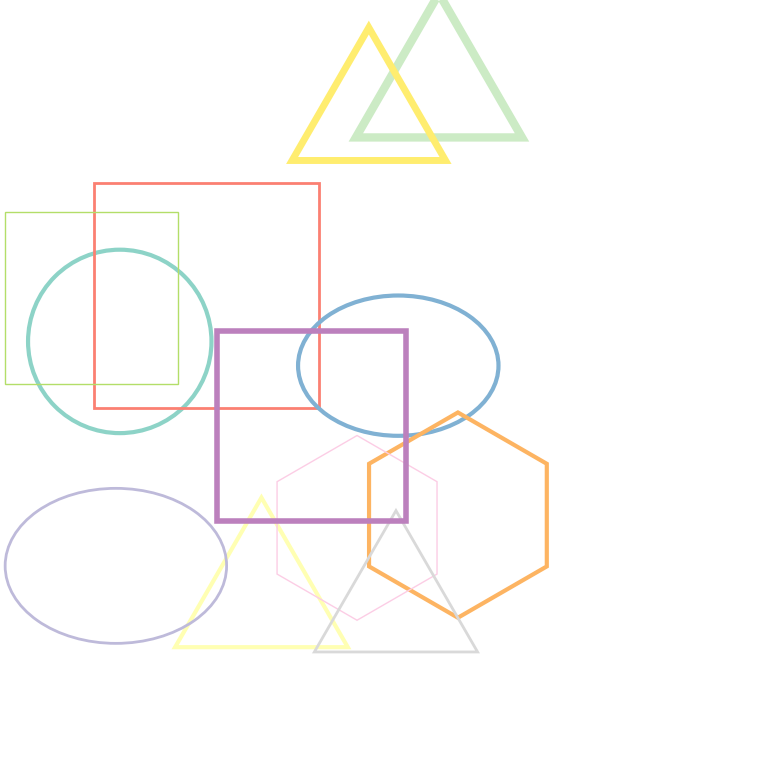[{"shape": "circle", "thickness": 1.5, "radius": 0.6, "center": [0.156, 0.557]}, {"shape": "triangle", "thickness": 1.5, "radius": 0.65, "center": [0.34, 0.224]}, {"shape": "oval", "thickness": 1, "radius": 0.72, "center": [0.15, 0.265]}, {"shape": "square", "thickness": 1, "radius": 0.73, "center": [0.268, 0.616]}, {"shape": "oval", "thickness": 1.5, "radius": 0.65, "center": [0.517, 0.525]}, {"shape": "hexagon", "thickness": 1.5, "radius": 0.67, "center": [0.595, 0.331]}, {"shape": "square", "thickness": 0.5, "radius": 0.56, "center": [0.119, 0.613]}, {"shape": "hexagon", "thickness": 0.5, "radius": 0.6, "center": [0.464, 0.314]}, {"shape": "triangle", "thickness": 1, "radius": 0.61, "center": [0.514, 0.214]}, {"shape": "square", "thickness": 2, "radius": 0.61, "center": [0.405, 0.447]}, {"shape": "triangle", "thickness": 3, "radius": 0.62, "center": [0.57, 0.884]}, {"shape": "triangle", "thickness": 2.5, "radius": 0.58, "center": [0.479, 0.849]}]